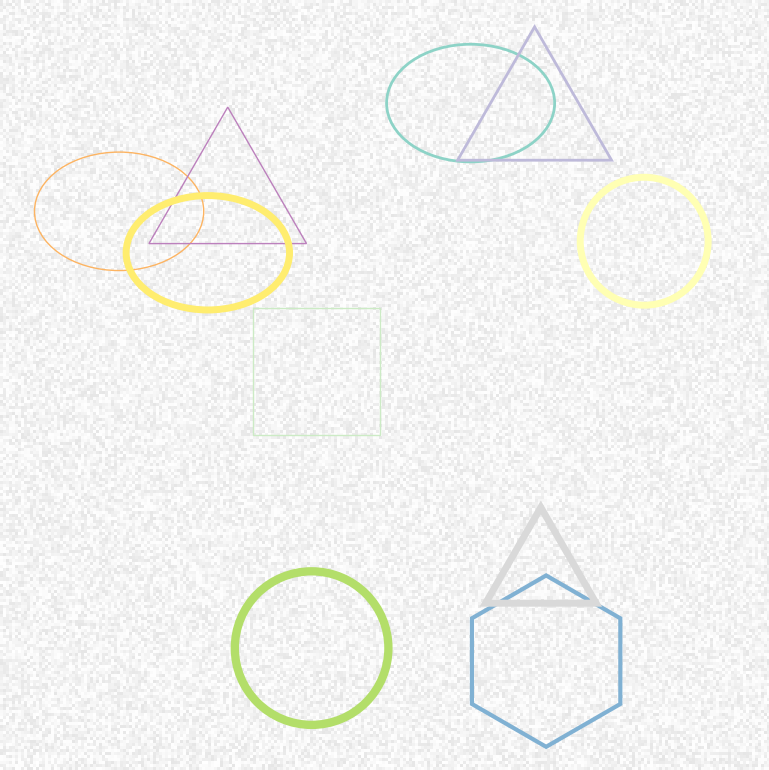[{"shape": "oval", "thickness": 1, "radius": 0.55, "center": [0.611, 0.866]}, {"shape": "circle", "thickness": 2.5, "radius": 0.42, "center": [0.837, 0.687]}, {"shape": "triangle", "thickness": 1, "radius": 0.58, "center": [0.694, 0.85]}, {"shape": "hexagon", "thickness": 1.5, "radius": 0.56, "center": [0.709, 0.141]}, {"shape": "oval", "thickness": 0.5, "radius": 0.55, "center": [0.155, 0.726]}, {"shape": "circle", "thickness": 3, "radius": 0.5, "center": [0.405, 0.158]}, {"shape": "triangle", "thickness": 2.5, "radius": 0.41, "center": [0.702, 0.258]}, {"shape": "triangle", "thickness": 0.5, "radius": 0.59, "center": [0.296, 0.743]}, {"shape": "square", "thickness": 0.5, "radius": 0.41, "center": [0.41, 0.517]}, {"shape": "oval", "thickness": 2.5, "radius": 0.53, "center": [0.27, 0.672]}]